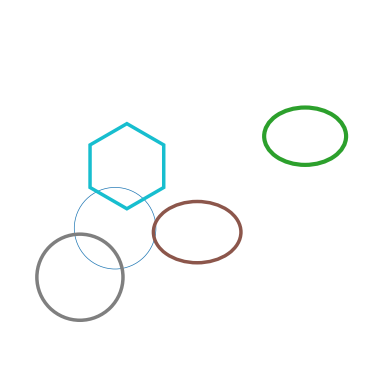[{"shape": "circle", "thickness": 0.5, "radius": 0.53, "center": [0.299, 0.407]}, {"shape": "oval", "thickness": 3, "radius": 0.53, "center": [0.793, 0.646]}, {"shape": "oval", "thickness": 2.5, "radius": 0.57, "center": [0.512, 0.397]}, {"shape": "circle", "thickness": 2.5, "radius": 0.56, "center": [0.208, 0.28]}, {"shape": "hexagon", "thickness": 2.5, "radius": 0.55, "center": [0.33, 0.568]}]